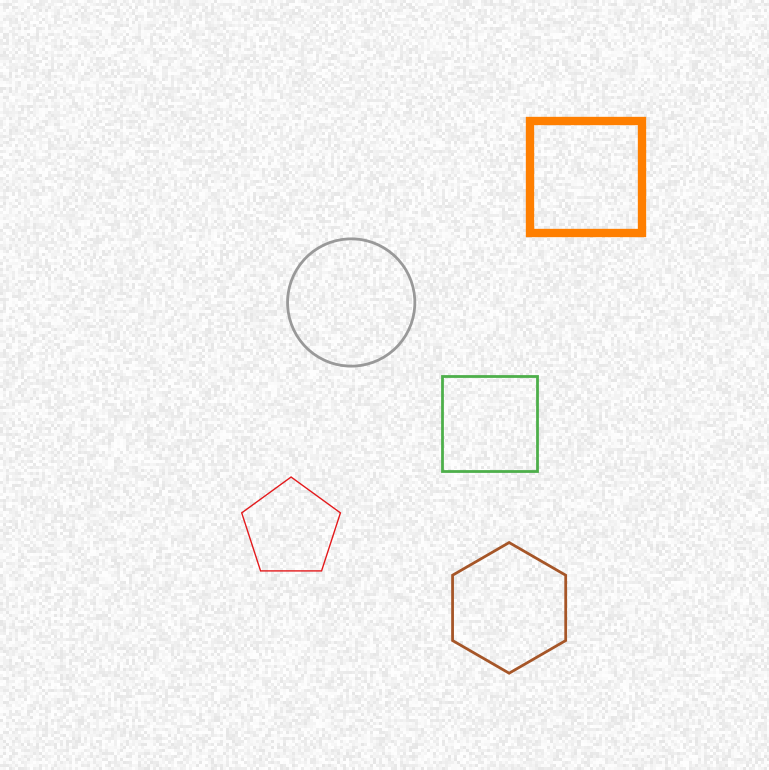[{"shape": "pentagon", "thickness": 0.5, "radius": 0.34, "center": [0.378, 0.313]}, {"shape": "square", "thickness": 1, "radius": 0.31, "center": [0.636, 0.45]}, {"shape": "square", "thickness": 3, "radius": 0.36, "center": [0.761, 0.771]}, {"shape": "hexagon", "thickness": 1, "radius": 0.42, "center": [0.661, 0.211]}, {"shape": "circle", "thickness": 1, "radius": 0.41, "center": [0.456, 0.607]}]